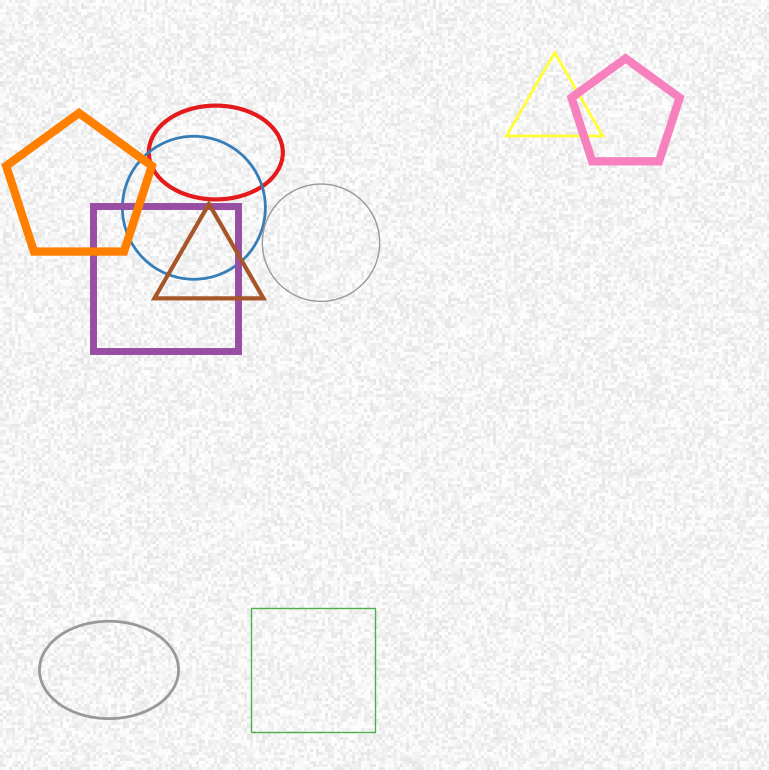[{"shape": "oval", "thickness": 1.5, "radius": 0.44, "center": [0.28, 0.802]}, {"shape": "circle", "thickness": 1, "radius": 0.46, "center": [0.252, 0.73]}, {"shape": "square", "thickness": 0.5, "radius": 0.4, "center": [0.406, 0.13]}, {"shape": "square", "thickness": 2.5, "radius": 0.47, "center": [0.215, 0.638]}, {"shape": "pentagon", "thickness": 3, "radius": 0.5, "center": [0.103, 0.754]}, {"shape": "triangle", "thickness": 1, "radius": 0.36, "center": [0.72, 0.86]}, {"shape": "triangle", "thickness": 1.5, "radius": 0.41, "center": [0.271, 0.653]}, {"shape": "pentagon", "thickness": 3, "radius": 0.37, "center": [0.812, 0.85]}, {"shape": "circle", "thickness": 0.5, "radius": 0.38, "center": [0.417, 0.685]}, {"shape": "oval", "thickness": 1, "radius": 0.45, "center": [0.142, 0.13]}]